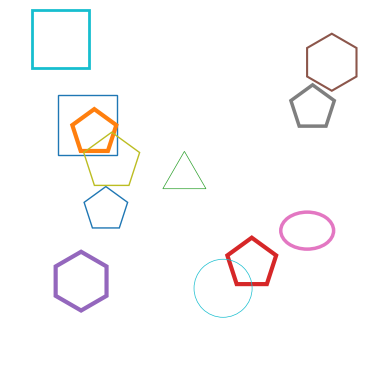[{"shape": "square", "thickness": 1, "radius": 0.38, "center": [0.228, 0.675]}, {"shape": "pentagon", "thickness": 1, "radius": 0.3, "center": [0.275, 0.456]}, {"shape": "pentagon", "thickness": 3, "radius": 0.3, "center": [0.245, 0.656]}, {"shape": "triangle", "thickness": 0.5, "radius": 0.32, "center": [0.479, 0.542]}, {"shape": "pentagon", "thickness": 3, "radius": 0.33, "center": [0.654, 0.316]}, {"shape": "hexagon", "thickness": 3, "radius": 0.38, "center": [0.211, 0.27]}, {"shape": "hexagon", "thickness": 1.5, "radius": 0.37, "center": [0.862, 0.838]}, {"shape": "oval", "thickness": 2.5, "radius": 0.34, "center": [0.798, 0.401]}, {"shape": "pentagon", "thickness": 2.5, "radius": 0.3, "center": [0.812, 0.72]}, {"shape": "pentagon", "thickness": 1, "radius": 0.38, "center": [0.29, 0.58]}, {"shape": "square", "thickness": 2, "radius": 0.37, "center": [0.156, 0.899]}, {"shape": "circle", "thickness": 0.5, "radius": 0.38, "center": [0.579, 0.251]}]